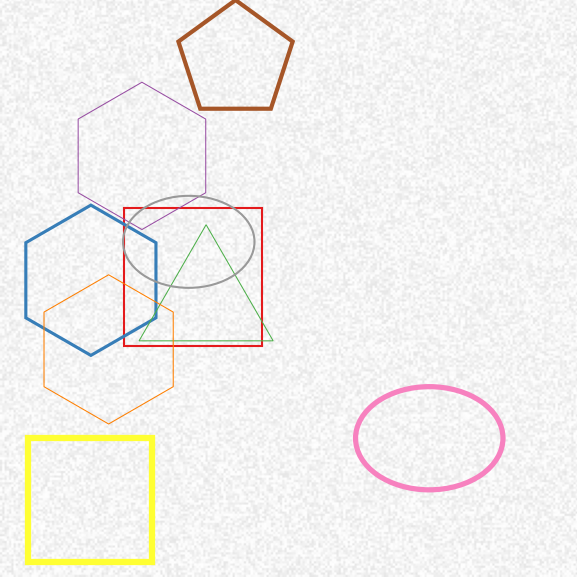[{"shape": "square", "thickness": 1, "radius": 0.6, "center": [0.335, 0.52]}, {"shape": "hexagon", "thickness": 1.5, "radius": 0.65, "center": [0.157, 0.514]}, {"shape": "triangle", "thickness": 0.5, "radius": 0.67, "center": [0.357, 0.476]}, {"shape": "hexagon", "thickness": 0.5, "radius": 0.64, "center": [0.246, 0.729]}, {"shape": "hexagon", "thickness": 0.5, "radius": 0.65, "center": [0.188, 0.394]}, {"shape": "square", "thickness": 3, "radius": 0.54, "center": [0.156, 0.133]}, {"shape": "pentagon", "thickness": 2, "radius": 0.52, "center": [0.408, 0.895]}, {"shape": "oval", "thickness": 2.5, "radius": 0.64, "center": [0.743, 0.24]}, {"shape": "oval", "thickness": 1, "radius": 0.57, "center": [0.327, 0.58]}]